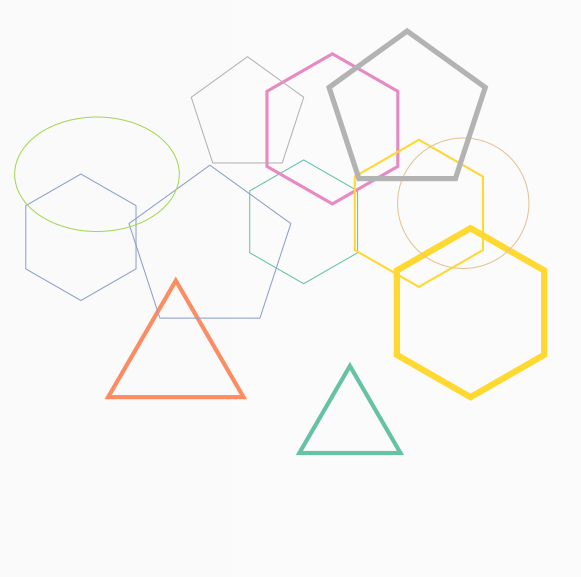[{"shape": "triangle", "thickness": 2, "radius": 0.5, "center": [0.602, 0.265]}, {"shape": "hexagon", "thickness": 0.5, "radius": 0.54, "center": [0.522, 0.615]}, {"shape": "triangle", "thickness": 2, "radius": 0.67, "center": [0.302, 0.379]}, {"shape": "pentagon", "thickness": 0.5, "radius": 0.73, "center": [0.361, 0.567]}, {"shape": "hexagon", "thickness": 0.5, "radius": 0.55, "center": [0.139, 0.588]}, {"shape": "hexagon", "thickness": 1.5, "radius": 0.65, "center": [0.572, 0.776]}, {"shape": "oval", "thickness": 0.5, "radius": 0.71, "center": [0.167, 0.697]}, {"shape": "hexagon", "thickness": 3, "radius": 0.73, "center": [0.809, 0.458]}, {"shape": "hexagon", "thickness": 1, "radius": 0.64, "center": [0.721, 0.63]}, {"shape": "circle", "thickness": 0.5, "radius": 0.56, "center": [0.797, 0.647]}, {"shape": "pentagon", "thickness": 2.5, "radius": 0.71, "center": [0.7, 0.804]}, {"shape": "pentagon", "thickness": 0.5, "radius": 0.51, "center": [0.426, 0.799]}]